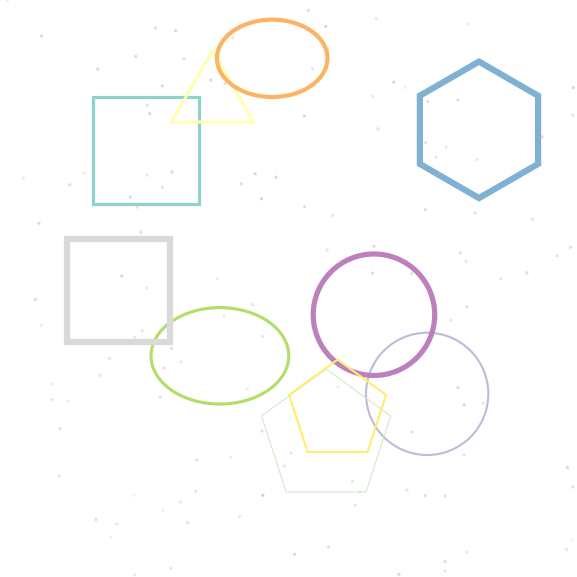[{"shape": "square", "thickness": 1.5, "radius": 0.46, "center": [0.253, 0.739]}, {"shape": "triangle", "thickness": 1.5, "radius": 0.41, "center": [0.368, 0.829]}, {"shape": "circle", "thickness": 1, "radius": 0.53, "center": [0.74, 0.317]}, {"shape": "hexagon", "thickness": 3, "radius": 0.59, "center": [0.829, 0.774]}, {"shape": "oval", "thickness": 2, "radius": 0.48, "center": [0.471, 0.898]}, {"shape": "oval", "thickness": 1.5, "radius": 0.6, "center": [0.381, 0.383]}, {"shape": "square", "thickness": 3, "radius": 0.45, "center": [0.205, 0.496]}, {"shape": "circle", "thickness": 2.5, "radius": 0.53, "center": [0.648, 0.454]}, {"shape": "pentagon", "thickness": 0.5, "radius": 0.59, "center": [0.565, 0.242]}, {"shape": "pentagon", "thickness": 1, "radius": 0.44, "center": [0.585, 0.288]}]